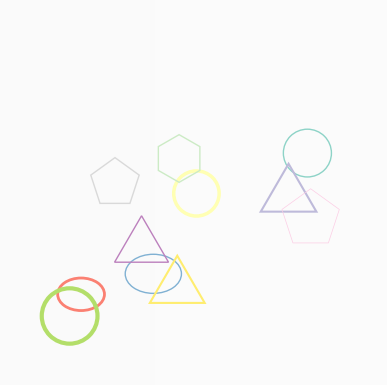[{"shape": "circle", "thickness": 1, "radius": 0.31, "center": [0.793, 0.602]}, {"shape": "circle", "thickness": 2.5, "radius": 0.29, "center": [0.507, 0.497]}, {"shape": "triangle", "thickness": 1.5, "radius": 0.41, "center": [0.745, 0.492]}, {"shape": "oval", "thickness": 2, "radius": 0.3, "center": [0.209, 0.236]}, {"shape": "oval", "thickness": 1, "radius": 0.36, "center": [0.396, 0.289]}, {"shape": "circle", "thickness": 3, "radius": 0.36, "center": [0.18, 0.179]}, {"shape": "pentagon", "thickness": 0.5, "radius": 0.39, "center": [0.802, 0.432]}, {"shape": "pentagon", "thickness": 1, "radius": 0.33, "center": [0.297, 0.525]}, {"shape": "triangle", "thickness": 1, "radius": 0.4, "center": [0.365, 0.359]}, {"shape": "hexagon", "thickness": 1, "radius": 0.31, "center": [0.462, 0.588]}, {"shape": "triangle", "thickness": 1.5, "radius": 0.41, "center": [0.457, 0.254]}]